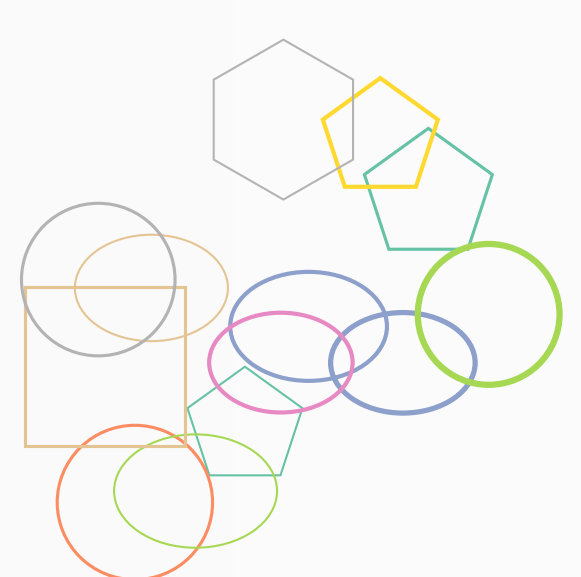[{"shape": "pentagon", "thickness": 1.5, "radius": 0.58, "center": [0.737, 0.661]}, {"shape": "pentagon", "thickness": 1, "radius": 0.52, "center": [0.421, 0.26]}, {"shape": "circle", "thickness": 1.5, "radius": 0.67, "center": [0.232, 0.129]}, {"shape": "oval", "thickness": 2, "radius": 0.67, "center": [0.531, 0.434]}, {"shape": "oval", "thickness": 2.5, "radius": 0.62, "center": [0.693, 0.371]}, {"shape": "oval", "thickness": 2, "radius": 0.62, "center": [0.483, 0.371]}, {"shape": "oval", "thickness": 1, "radius": 0.7, "center": [0.336, 0.149]}, {"shape": "circle", "thickness": 3, "radius": 0.61, "center": [0.841, 0.455]}, {"shape": "pentagon", "thickness": 2, "radius": 0.52, "center": [0.654, 0.76]}, {"shape": "square", "thickness": 1.5, "radius": 0.69, "center": [0.181, 0.365]}, {"shape": "oval", "thickness": 1, "radius": 0.66, "center": [0.26, 0.501]}, {"shape": "circle", "thickness": 1.5, "radius": 0.66, "center": [0.169, 0.515]}, {"shape": "hexagon", "thickness": 1, "radius": 0.69, "center": [0.488, 0.792]}]